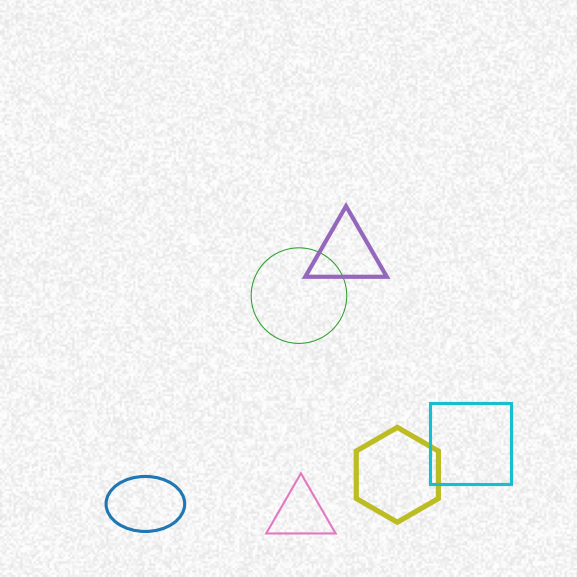[{"shape": "oval", "thickness": 1.5, "radius": 0.34, "center": [0.252, 0.126]}, {"shape": "circle", "thickness": 0.5, "radius": 0.41, "center": [0.518, 0.487]}, {"shape": "triangle", "thickness": 2, "radius": 0.41, "center": [0.599, 0.561]}, {"shape": "triangle", "thickness": 1, "radius": 0.35, "center": [0.521, 0.11]}, {"shape": "hexagon", "thickness": 2.5, "radius": 0.41, "center": [0.688, 0.177]}, {"shape": "square", "thickness": 1.5, "radius": 0.35, "center": [0.815, 0.231]}]